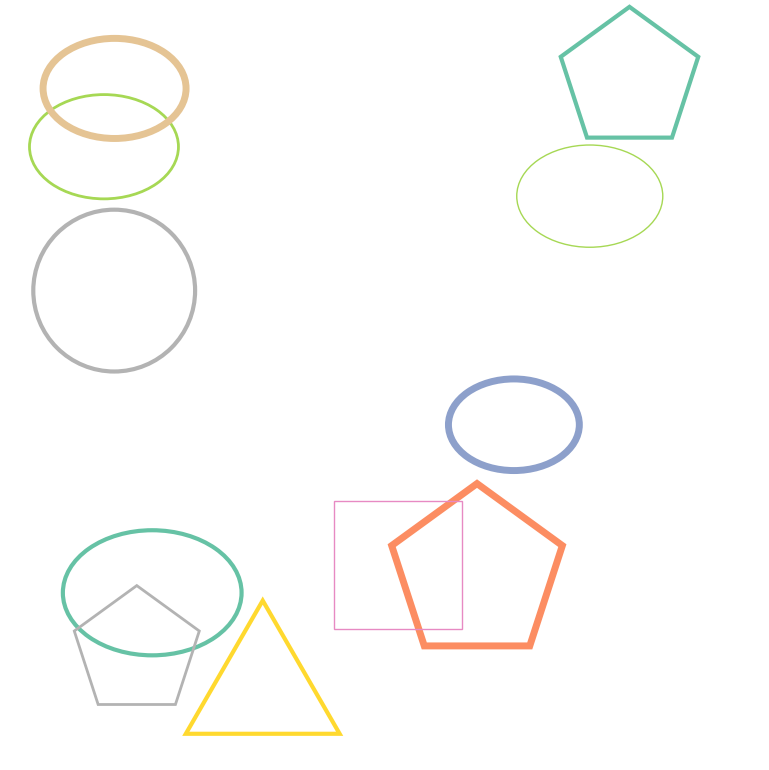[{"shape": "oval", "thickness": 1.5, "radius": 0.58, "center": [0.198, 0.23]}, {"shape": "pentagon", "thickness": 1.5, "radius": 0.47, "center": [0.818, 0.897]}, {"shape": "pentagon", "thickness": 2.5, "radius": 0.58, "center": [0.62, 0.255]}, {"shape": "oval", "thickness": 2.5, "radius": 0.42, "center": [0.667, 0.448]}, {"shape": "square", "thickness": 0.5, "radius": 0.41, "center": [0.517, 0.266]}, {"shape": "oval", "thickness": 0.5, "radius": 0.47, "center": [0.766, 0.745]}, {"shape": "oval", "thickness": 1, "radius": 0.48, "center": [0.135, 0.809]}, {"shape": "triangle", "thickness": 1.5, "radius": 0.58, "center": [0.341, 0.105]}, {"shape": "oval", "thickness": 2.5, "radius": 0.46, "center": [0.149, 0.885]}, {"shape": "circle", "thickness": 1.5, "radius": 0.53, "center": [0.148, 0.623]}, {"shape": "pentagon", "thickness": 1, "radius": 0.43, "center": [0.178, 0.154]}]